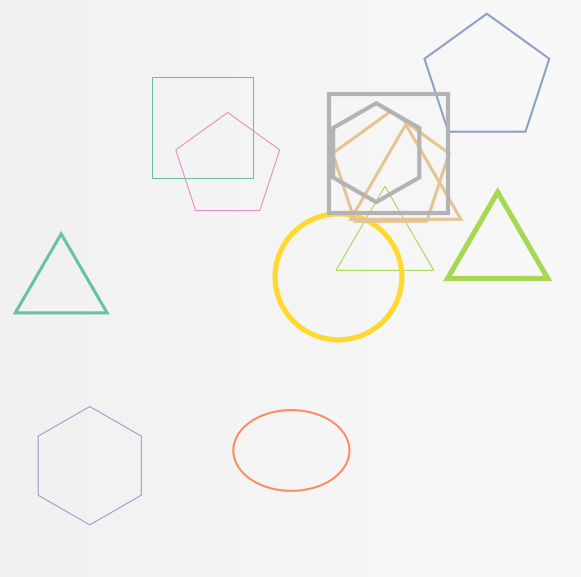[{"shape": "square", "thickness": 0.5, "radius": 0.44, "center": [0.349, 0.778]}, {"shape": "triangle", "thickness": 1.5, "radius": 0.46, "center": [0.105, 0.503]}, {"shape": "oval", "thickness": 1, "radius": 0.5, "center": [0.501, 0.219]}, {"shape": "pentagon", "thickness": 1, "radius": 0.56, "center": [0.838, 0.862]}, {"shape": "hexagon", "thickness": 0.5, "radius": 0.51, "center": [0.154, 0.193]}, {"shape": "pentagon", "thickness": 0.5, "radius": 0.47, "center": [0.392, 0.71]}, {"shape": "triangle", "thickness": 2.5, "radius": 0.5, "center": [0.856, 0.567]}, {"shape": "triangle", "thickness": 0.5, "radius": 0.49, "center": [0.662, 0.579]}, {"shape": "circle", "thickness": 2.5, "radius": 0.55, "center": [0.582, 0.52]}, {"shape": "triangle", "thickness": 1.5, "radius": 0.55, "center": [0.698, 0.674]}, {"shape": "pentagon", "thickness": 1.5, "radius": 0.53, "center": [0.672, 0.701]}, {"shape": "square", "thickness": 2, "radius": 0.52, "center": [0.668, 0.734]}, {"shape": "hexagon", "thickness": 2, "radius": 0.43, "center": [0.647, 0.735]}]